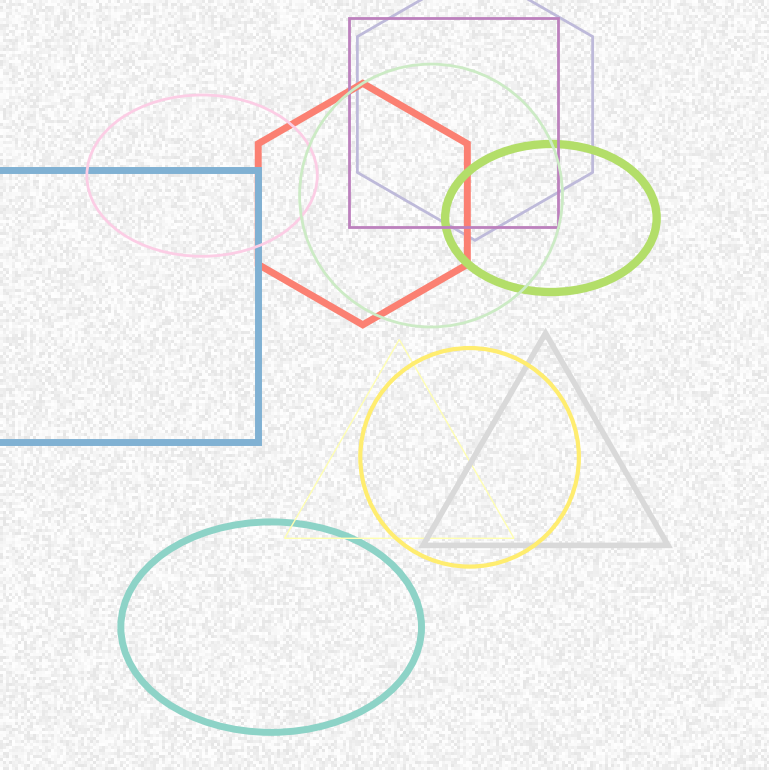[{"shape": "oval", "thickness": 2.5, "radius": 0.98, "center": [0.352, 0.186]}, {"shape": "triangle", "thickness": 0.5, "radius": 0.86, "center": [0.519, 0.387]}, {"shape": "hexagon", "thickness": 1, "radius": 0.88, "center": [0.617, 0.864]}, {"shape": "hexagon", "thickness": 2.5, "radius": 0.78, "center": [0.471, 0.735]}, {"shape": "square", "thickness": 2.5, "radius": 0.88, "center": [0.158, 0.603]}, {"shape": "oval", "thickness": 3, "radius": 0.69, "center": [0.715, 0.717]}, {"shape": "oval", "thickness": 1, "radius": 0.75, "center": [0.262, 0.772]}, {"shape": "triangle", "thickness": 2, "radius": 0.92, "center": [0.708, 0.384]}, {"shape": "square", "thickness": 1, "radius": 0.68, "center": [0.589, 0.841]}, {"shape": "circle", "thickness": 1, "radius": 0.85, "center": [0.56, 0.746]}, {"shape": "circle", "thickness": 1.5, "radius": 0.71, "center": [0.61, 0.406]}]